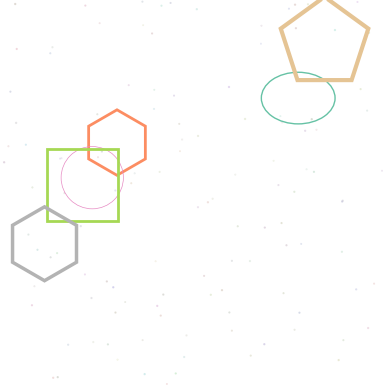[{"shape": "oval", "thickness": 1, "radius": 0.48, "center": [0.775, 0.745]}, {"shape": "hexagon", "thickness": 2, "radius": 0.43, "center": [0.304, 0.63]}, {"shape": "circle", "thickness": 0.5, "radius": 0.4, "center": [0.24, 0.538]}, {"shape": "square", "thickness": 2, "radius": 0.46, "center": [0.214, 0.52]}, {"shape": "pentagon", "thickness": 3, "radius": 0.6, "center": [0.843, 0.889]}, {"shape": "hexagon", "thickness": 2.5, "radius": 0.48, "center": [0.116, 0.367]}]